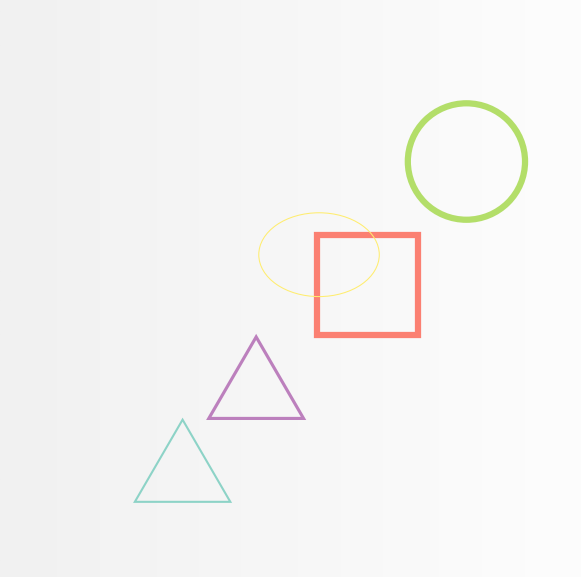[{"shape": "triangle", "thickness": 1, "radius": 0.47, "center": [0.314, 0.178]}, {"shape": "square", "thickness": 3, "radius": 0.43, "center": [0.633, 0.506]}, {"shape": "circle", "thickness": 3, "radius": 0.5, "center": [0.802, 0.719]}, {"shape": "triangle", "thickness": 1.5, "radius": 0.47, "center": [0.441, 0.322]}, {"shape": "oval", "thickness": 0.5, "radius": 0.52, "center": [0.549, 0.558]}]